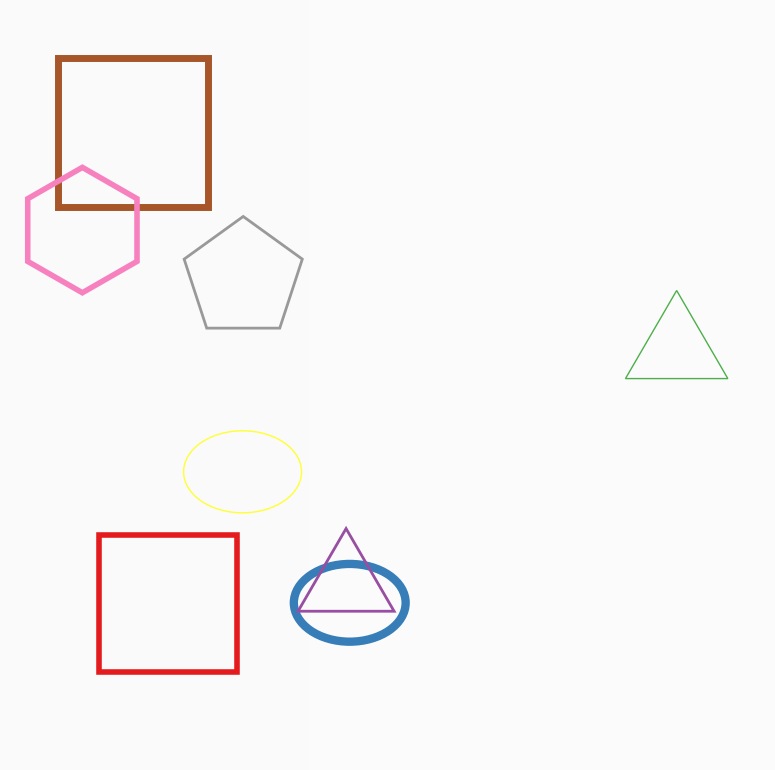[{"shape": "square", "thickness": 2, "radius": 0.44, "center": [0.217, 0.216]}, {"shape": "oval", "thickness": 3, "radius": 0.36, "center": [0.451, 0.217]}, {"shape": "triangle", "thickness": 0.5, "radius": 0.38, "center": [0.873, 0.546]}, {"shape": "triangle", "thickness": 1, "radius": 0.36, "center": [0.447, 0.242]}, {"shape": "oval", "thickness": 0.5, "radius": 0.38, "center": [0.313, 0.387]}, {"shape": "square", "thickness": 2.5, "radius": 0.48, "center": [0.171, 0.828]}, {"shape": "hexagon", "thickness": 2, "radius": 0.41, "center": [0.106, 0.701]}, {"shape": "pentagon", "thickness": 1, "radius": 0.4, "center": [0.314, 0.639]}]